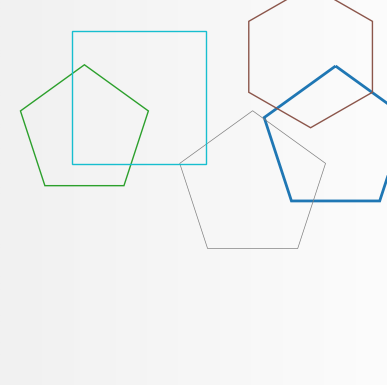[{"shape": "pentagon", "thickness": 2, "radius": 0.97, "center": [0.866, 0.635]}, {"shape": "pentagon", "thickness": 1, "radius": 0.87, "center": [0.218, 0.658]}, {"shape": "hexagon", "thickness": 1, "radius": 0.92, "center": [0.802, 0.852]}, {"shape": "pentagon", "thickness": 0.5, "radius": 0.99, "center": [0.652, 0.515]}, {"shape": "square", "thickness": 1, "radius": 0.86, "center": [0.358, 0.747]}]